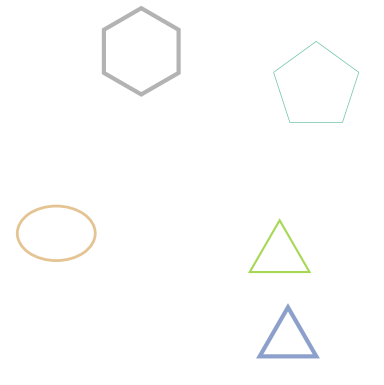[{"shape": "pentagon", "thickness": 0.5, "radius": 0.58, "center": [0.821, 0.776]}, {"shape": "triangle", "thickness": 3, "radius": 0.42, "center": [0.748, 0.117]}, {"shape": "triangle", "thickness": 1.5, "radius": 0.45, "center": [0.726, 0.338]}, {"shape": "oval", "thickness": 2, "radius": 0.51, "center": [0.146, 0.394]}, {"shape": "hexagon", "thickness": 3, "radius": 0.56, "center": [0.367, 0.867]}]